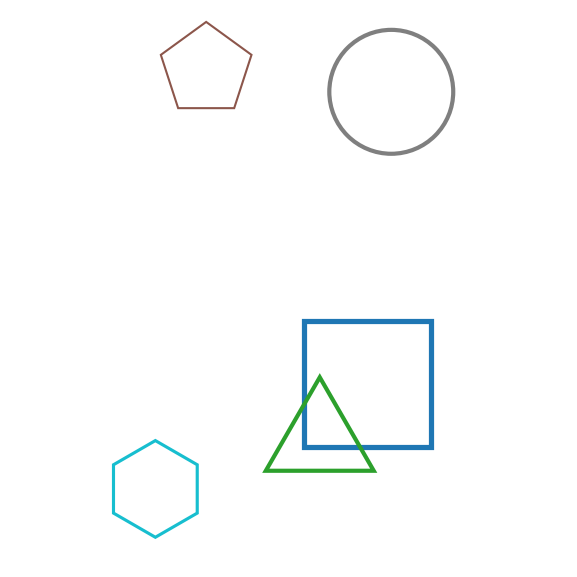[{"shape": "square", "thickness": 2.5, "radius": 0.55, "center": [0.637, 0.334]}, {"shape": "triangle", "thickness": 2, "radius": 0.54, "center": [0.554, 0.238]}, {"shape": "pentagon", "thickness": 1, "radius": 0.41, "center": [0.357, 0.879]}, {"shape": "circle", "thickness": 2, "radius": 0.54, "center": [0.678, 0.84]}, {"shape": "hexagon", "thickness": 1.5, "radius": 0.42, "center": [0.269, 0.153]}]